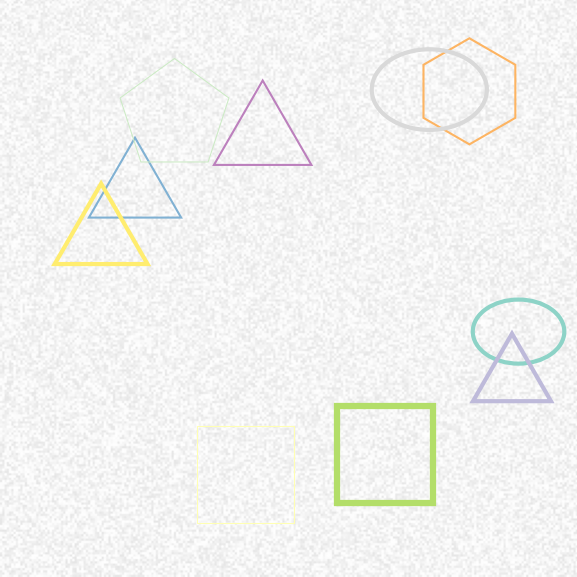[{"shape": "oval", "thickness": 2, "radius": 0.4, "center": [0.898, 0.425]}, {"shape": "square", "thickness": 0.5, "radius": 0.42, "center": [0.425, 0.177]}, {"shape": "triangle", "thickness": 2, "radius": 0.39, "center": [0.887, 0.343]}, {"shape": "triangle", "thickness": 1, "radius": 0.46, "center": [0.234, 0.668]}, {"shape": "hexagon", "thickness": 1, "radius": 0.46, "center": [0.813, 0.841]}, {"shape": "square", "thickness": 3, "radius": 0.42, "center": [0.667, 0.212]}, {"shape": "oval", "thickness": 2, "radius": 0.5, "center": [0.743, 0.844]}, {"shape": "triangle", "thickness": 1, "radius": 0.49, "center": [0.455, 0.762]}, {"shape": "pentagon", "thickness": 0.5, "radius": 0.5, "center": [0.302, 0.799]}, {"shape": "triangle", "thickness": 2, "radius": 0.46, "center": [0.175, 0.588]}]